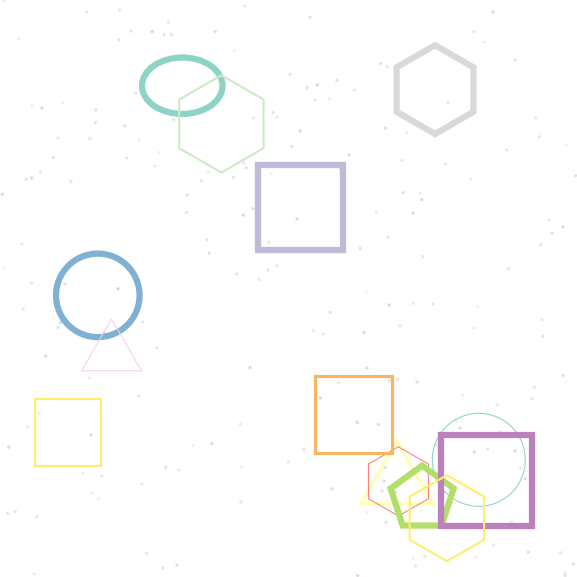[{"shape": "oval", "thickness": 3, "radius": 0.35, "center": [0.316, 0.851]}, {"shape": "circle", "thickness": 0.5, "radius": 0.4, "center": [0.829, 0.203]}, {"shape": "triangle", "thickness": 1.5, "radius": 0.36, "center": [0.687, 0.163]}, {"shape": "square", "thickness": 3, "radius": 0.37, "center": [0.521, 0.64]}, {"shape": "hexagon", "thickness": 0.5, "radius": 0.3, "center": [0.69, 0.166]}, {"shape": "circle", "thickness": 3, "radius": 0.36, "center": [0.169, 0.488]}, {"shape": "square", "thickness": 1.5, "radius": 0.33, "center": [0.612, 0.282]}, {"shape": "pentagon", "thickness": 3, "radius": 0.29, "center": [0.731, 0.136]}, {"shape": "triangle", "thickness": 0.5, "radius": 0.3, "center": [0.193, 0.387]}, {"shape": "hexagon", "thickness": 3, "radius": 0.38, "center": [0.753, 0.844]}, {"shape": "square", "thickness": 3, "radius": 0.4, "center": [0.842, 0.167]}, {"shape": "hexagon", "thickness": 1, "radius": 0.42, "center": [0.383, 0.785]}, {"shape": "square", "thickness": 1, "radius": 0.29, "center": [0.117, 0.25]}, {"shape": "hexagon", "thickness": 1, "radius": 0.37, "center": [0.774, 0.102]}]